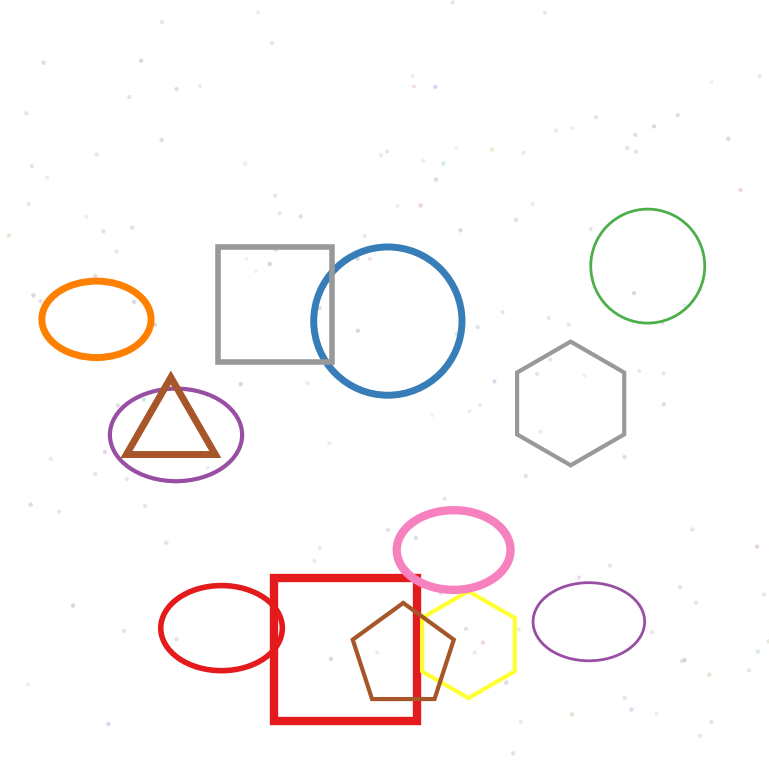[{"shape": "oval", "thickness": 2, "radius": 0.39, "center": [0.288, 0.184]}, {"shape": "square", "thickness": 3, "radius": 0.46, "center": [0.449, 0.157]}, {"shape": "circle", "thickness": 2.5, "radius": 0.48, "center": [0.504, 0.583]}, {"shape": "circle", "thickness": 1, "radius": 0.37, "center": [0.841, 0.654]}, {"shape": "oval", "thickness": 1, "radius": 0.36, "center": [0.765, 0.193]}, {"shape": "oval", "thickness": 1.5, "radius": 0.43, "center": [0.229, 0.435]}, {"shape": "oval", "thickness": 2.5, "radius": 0.35, "center": [0.125, 0.585]}, {"shape": "hexagon", "thickness": 1.5, "radius": 0.35, "center": [0.608, 0.163]}, {"shape": "pentagon", "thickness": 1.5, "radius": 0.35, "center": [0.524, 0.148]}, {"shape": "triangle", "thickness": 2.5, "radius": 0.33, "center": [0.222, 0.443]}, {"shape": "oval", "thickness": 3, "radius": 0.37, "center": [0.589, 0.286]}, {"shape": "square", "thickness": 2, "radius": 0.37, "center": [0.357, 0.605]}, {"shape": "hexagon", "thickness": 1.5, "radius": 0.4, "center": [0.741, 0.476]}]